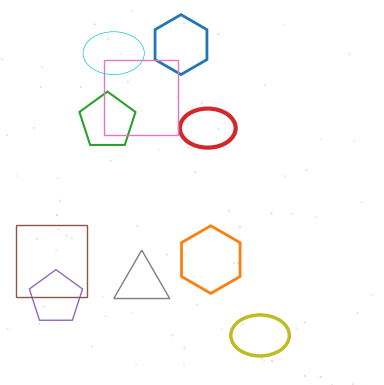[{"shape": "hexagon", "thickness": 2, "radius": 0.39, "center": [0.47, 0.884]}, {"shape": "hexagon", "thickness": 2, "radius": 0.44, "center": [0.548, 0.326]}, {"shape": "pentagon", "thickness": 1.5, "radius": 0.38, "center": [0.279, 0.685]}, {"shape": "oval", "thickness": 3, "radius": 0.36, "center": [0.54, 0.667]}, {"shape": "pentagon", "thickness": 1, "radius": 0.36, "center": [0.145, 0.227]}, {"shape": "square", "thickness": 1, "radius": 0.46, "center": [0.134, 0.322]}, {"shape": "square", "thickness": 1, "radius": 0.48, "center": [0.366, 0.747]}, {"shape": "triangle", "thickness": 1, "radius": 0.42, "center": [0.368, 0.267]}, {"shape": "oval", "thickness": 2.5, "radius": 0.38, "center": [0.676, 0.129]}, {"shape": "oval", "thickness": 0.5, "radius": 0.4, "center": [0.295, 0.862]}]